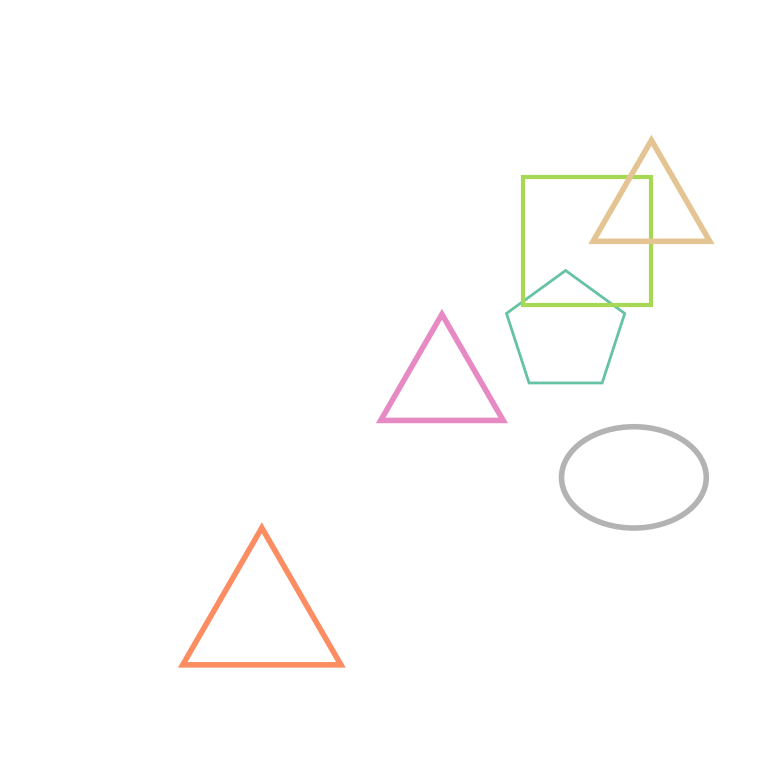[{"shape": "pentagon", "thickness": 1, "radius": 0.4, "center": [0.735, 0.568]}, {"shape": "triangle", "thickness": 2, "radius": 0.59, "center": [0.34, 0.196]}, {"shape": "triangle", "thickness": 2, "radius": 0.46, "center": [0.574, 0.5]}, {"shape": "square", "thickness": 1.5, "radius": 0.41, "center": [0.763, 0.687]}, {"shape": "triangle", "thickness": 2, "radius": 0.44, "center": [0.846, 0.73]}, {"shape": "oval", "thickness": 2, "radius": 0.47, "center": [0.823, 0.38]}]